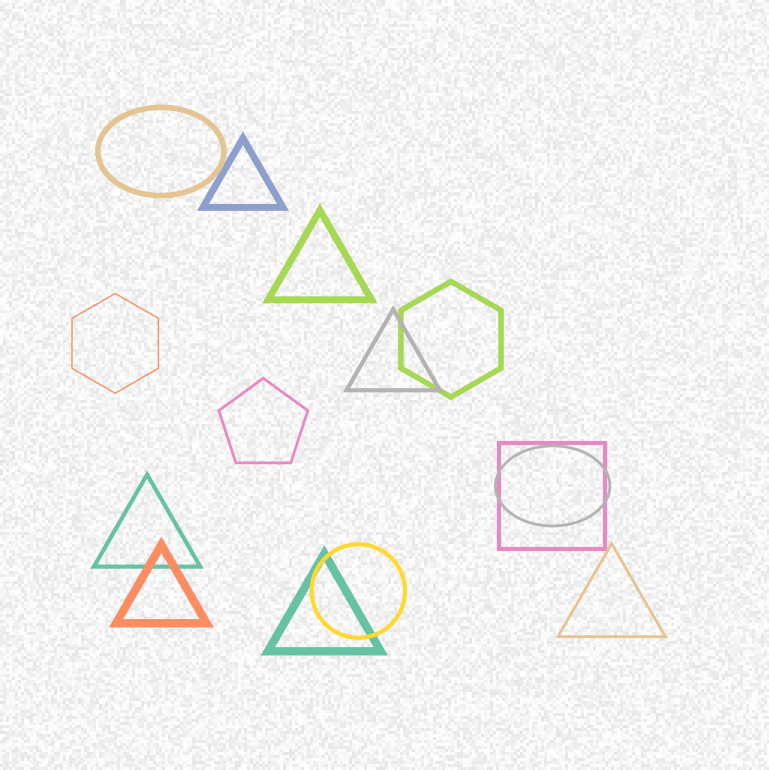[{"shape": "triangle", "thickness": 1.5, "radius": 0.4, "center": [0.191, 0.304]}, {"shape": "triangle", "thickness": 3, "radius": 0.42, "center": [0.421, 0.196]}, {"shape": "hexagon", "thickness": 0.5, "radius": 0.32, "center": [0.15, 0.554]}, {"shape": "triangle", "thickness": 3, "radius": 0.34, "center": [0.21, 0.225]}, {"shape": "triangle", "thickness": 2.5, "radius": 0.3, "center": [0.316, 0.761]}, {"shape": "pentagon", "thickness": 1, "radius": 0.3, "center": [0.342, 0.448]}, {"shape": "square", "thickness": 1.5, "radius": 0.34, "center": [0.717, 0.356]}, {"shape": "hexagon", "thickness": 2, "radius": 0.38, "center": [0.586, 0.559]}, {"shape": "triangle", "thickness": 2.5, "radius": 0.39, "center": [0.415, 0.649]}, {"shape": "circle", "thickness": 1.5, "radius": 0.3, "center": [0.465, 0.232]}, {"shape": "oval", "thickness": 2, "radius": 0.41, "center": [0.209, 0.803]}, {"shape": "triangle", "thickness": 1, "radius": 0.4, "center": [0.794, 0.213]}, {"shape": "oval", "thickness": 1, "radius": 0.37, "center": [0.718, 0.369]}, {"shape": "triangle", "thickness": 1.5, "radius": 0.35, "center": [0.511, 0.528]}]